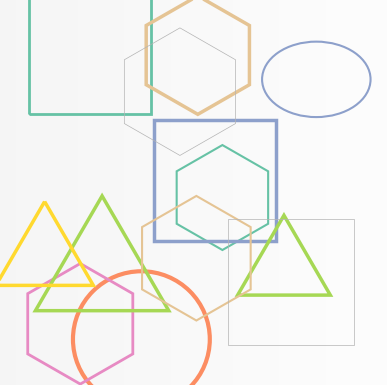[{"shape": "square", "thickness": 2, "radius": 0.79, "center": [0.232, 0.863]}, {"shape": "hexagon", "thickness": 1.5, "radius": 0.68, "center": [0.574, 0.487]}, {"shape": "circle", "thickness": 3, "radius": 0.88, "center": [0.365, 0.119]}, {"shape": "square", "thickness": 2.5, "radius": 0.78, "center": [0.555, 0.531]}, {"shape": "oval", "thickness": 1.5, "radius": 0.7, "center": [0.816, 0.794]}, {"shape": "hexagon", "thickness": 2, "radius": 0.78, "center": [0.207, 0.159]}, {"shape": "triangle", "thickness": 2.5, "radius": 0.99, "center": [0.263, 0.292]}, {"shape": "triangle", "thickness": 2.5, "radius": 0.69, "center": [0.733, 0.303]}, {"shape": "triangle", "thickness": 2.5, "radius": 0.73, "center": [0.115, 0.331]}, {"shape": "hexagon", "thickness": 1.5, "radius": 0.81, "center": [0.507, 0.329]}, {"shape": "hexagon", "thickness": 2.5, "radius": 0.77, "center": [0.51, 0.857]}, {"shape": "hexagon", "thickness": 0.5, "radius": 0.83, "center": [0.464, 0.762]}, {"shape": "square", "thickness": 0.5, "radius": 0.82, "center": [0.751, 0.269]}]